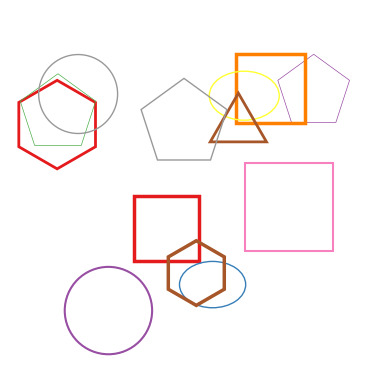[{"shape": "square", "thickness": 2.5, "radius": 0.42, "center": [0.433, 0.407]}, {"shape": "hexagon", "thickness": 2, "radius": 0.57, "center": [0.148, 0.676]}, {"shape": "oval", "thickness": 1, "radius": 0.43, "center": [0.552, 0.261]}, {"shape": "pentagon", "thickness": 0.5, "radius": 0.51, "center": [0.151, 0.705]}, {"shape": "circle", "thickness": 1.5, "radius": 0.57, "center": [0.282, 0.193]}, {"shape": "pentagon", "thickness": 0.5, "radius": 0.49, "center": [0.815, 0.761]}, {"shape": "square", "thickness": 2.5, "radius": 0.45, "center": [0.703, 0.77]}, {"shape": "oval", "thickness": 1, "radius": 0.45, "center": [0.634, 0.751]}, {"shape": "hexagon", "thickness": 2.5, "radius": 0.42, "center": [0.51, 0.291]}, {"shape": "triangle", "thickness": 2, "radius": 0.42, "center": [0.619, 0.674]}, {"shape": "square", "thickness": 1.5, "radius": 0.57, "center": [0.751, 0.463]}, {"shape": "circle", "thickness": 1, "radius": 0.51, "center": [0.203, 0.756]}, {"shape": "pentagon", "thickness": 1, "radius": 0.59, "center": [0.478, 0.679]}]